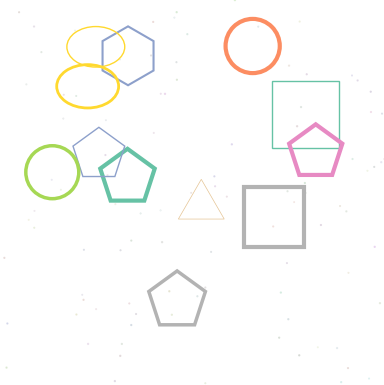[{"shape": "pentagon", "thickness": 3, "radius": 0.37, "center": [0.331, 0.539]}, {"shape": "square", "thickness": 1, "radius": 0.43, "center": [0.793, 0.702]}, {"shape": "circle", "thickness": 3, "radius": 0.35, "center": [0.656, 0.881]}, {"shape": "hexagon", "thickness": 1.5, "radius": 0.38, "center": [0.333, 0.855]}, {"shape": "pentagon", "thickness": 1, "radius": 0.35, "center": [0.257, 0.599]}, {"shape": "pentagon", "thickness": 3, "radius": 0.36, "center": [0.82, 0.604]}, {"shape": "circle", "thickness": 2.5, "radius": 0.34, "center": [0.136, 0.553]}, {"shape": "oval", "thickness": 2, "radius": 0.4, "center": [0.228, 0.776]}, {"shape": "oval", "thickness": 1, "radius": 0.38, "center": [0.249, 0.878]}, {"shape": "triangle", "thickness": 0.5, "radius": 0.34, "center": [0.523, 0.465]}, {"shape": "square", "thickness": 3, "radius": 0.39, "center": [0.711, 0.437]}, {"shape": "pentagon", "thickness": 2.5, "radius": 0.39, "center": [0.46, 0.219]}]